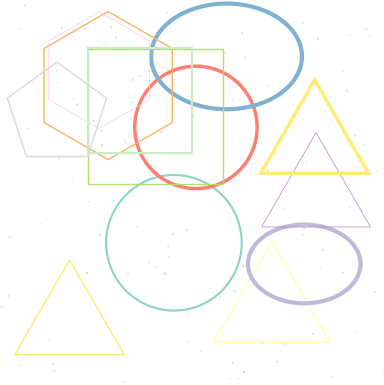[{"shape": "circle", "thickness": 1.5, "radius": 0.88, "center": [0.452, 0.369]}, {"shape": "triangle", "thickness": 1, "radius": 0.88, "center": [0.706, 0.198]}, {"shape": "oval", "thickness": 3, "radius": 0.73, "center": [0.79, 0.315]}, {"shape": "circle", "thickness": 2.5, "radius": 0.79, "center": [0.509, 0.669]}, {"shape": "oval", "thickness": 3, "radius": 0.98, "center": [0.588, 0.853]}, {"shape": "hexagon", "thickness": 1, "radius": 0.96, "center": [0.281, 0.778]}, {"shape": "square", "thickness": 1, "radius": 0.88, "center": [0.404, 0.697]}, {"shape": "hexagon", "thickness": 0.5, "radius": 0.76, "center": [0.257, 0.817]}, {"shape": "pentagon", "thickness": 1, "radius": 0.68, "center": [0.148, 0.703]}, {"shape": "triangle", "thickness": 0.5, "radius": 0.82, "center": [0.821, 0.492]}, {"shape": "square", "thickness": 1.5, "radius": 0.68, "center": [0.363, 0.74]}, {"shape": "triangle", "thickness": 1, "radius": 0.82, "center": [0.181, 0.161]}, {"shape": "triangle", "thickness": 2.5, "radius": 0.81, "center": [0.817, 0.631]}]